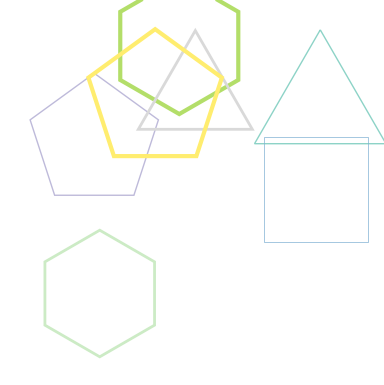[{"shape": "triangle", "thickness": 1, "radius": 0.99, "center": [0.832, 0.725]}, {"shape": "pentagon", "thickness": 1, "radius": 0.88, "center": [0.245, 0.635]}, {"shape": "square", "thickness": 0.5, "radius": 0.68, "center": [0.82, 0.508]}, {"shape": "hexagon", "thickness": 3, "radius": 0.89, "center": [0.466, 0.881]}, {"shape": "triangle", "thickness": 2, "radius": 0.85, "center": [0.507, 0.75]}, {"shape": "hexagon", "thickness": 2, "radius": 0.82, "center": [0.259, 0.238]}, {"shape": "pentagon", "thickness": 3, "radius": 0.91, "center": [0.403, 0.742]}]